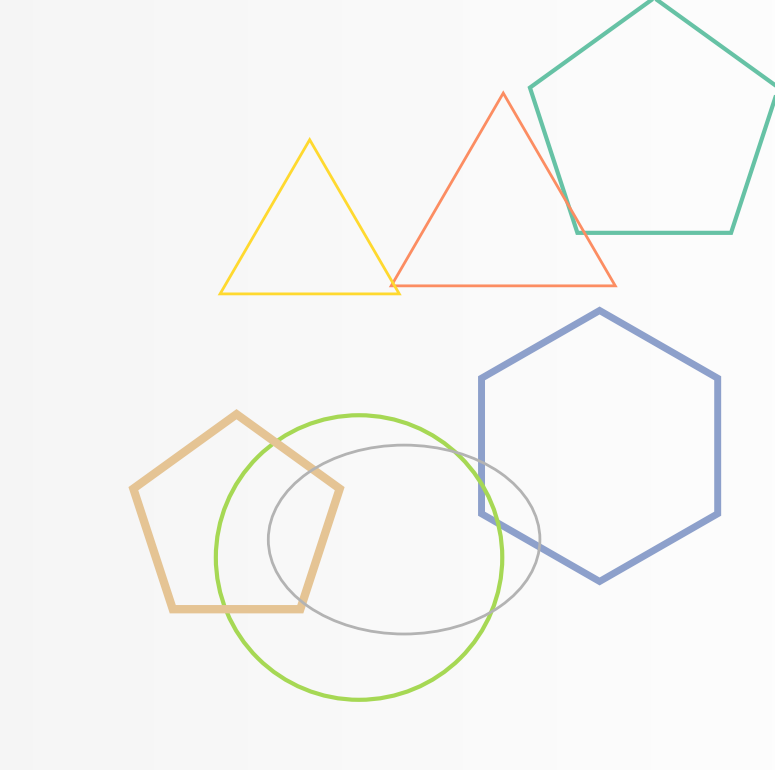[{"shape": "pentagon", "thickness": 1.5, "radius": 0.84, "center": [0.844, 0.834]}, {"shape": "triangle", "thickness": 1, "radius": 0.83, "center": [0.649, 0.712]}, {"shape": "hexagon", "thickness": 2.5, "radius": 0.88, "center": [0.774, 0.421]}, {"shape": "circle", "thickness": 1.5, "radius": 0.92, "center": [0.463, 0.276]}, {"shape": "triangle", "thickness": 1, "radius": 0.67, "center": [0.4, 0.685]}, {"shape": "pentagon", "thickness": 3, "radius": 0.7, "center": [0.305, 0.322]}, {"shape": "oval", "thickness": 1, "radius": 0.88, "center": [0.521, 0.299]}]